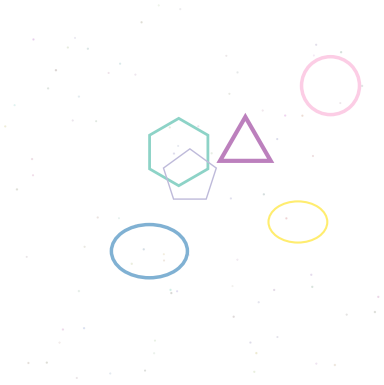[{"shape": "hexagon", "thickness": 2, "radius": 0.44, "center": [0.464, 0.605]}, {"shape": "pentagon", "thickness": 1, "radius": 0.36, "center": [0.493, 0.541]}, {"shape": "oval", "thickness": 2.5, "radius": 0.49, "center": [0.388, 0.348]}, {"shape": "circle", "thickness": 2.5, "radius": 0.38, "center": [0.858, 0.778]}, {"shape": "triangle", "thickness": 3, "radius": 0.38, "center": [0.637, 0.62]}, {"shape": "oval", "thickness": 1.5, "radius": 0.38, "center": [0.774, 0.423]}]